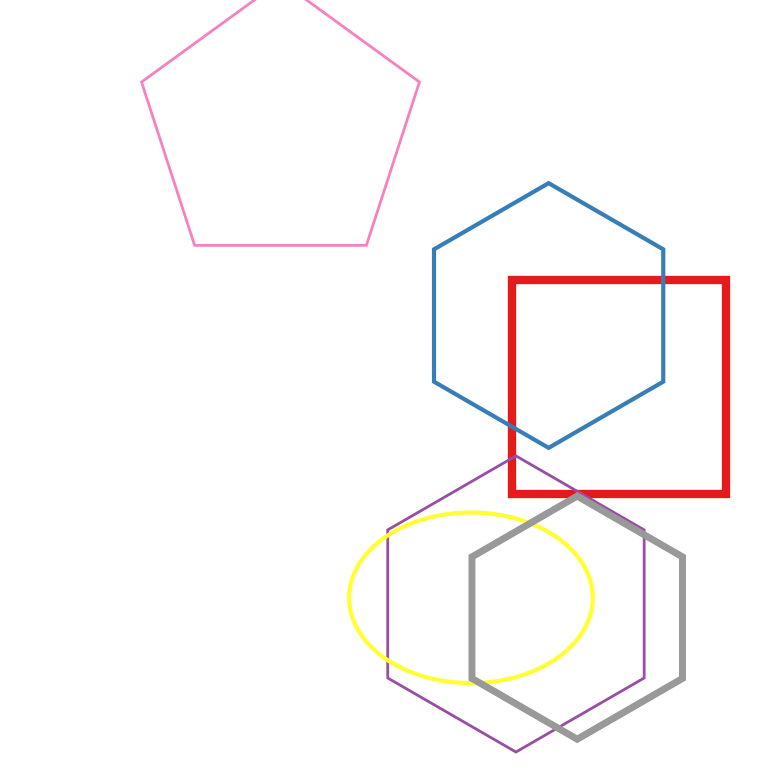[{"shape": "square", "thickness": 3, "radius": 0.69, "center": [0.804, 0.497]}, {"shape": "hexagon", "thickness": 1.5, "radius": 0.86, "center": [0.713, 0.59]}, {"shape": "hexagon", "thickness": 1, "radius": 0.96, "center": [0.67, 0.216]}, {"shape": "oval", "thickness": 1.5, "radius": 0.79, "center": [0.612, 0.224]}, {"shape": "pentagon", "thickness": 1, "radius": 0.95, "center": [0.364, 0.835]}, {"shape": "hexagon", "thickness": 2.5, "radius": 0.79, "center": [0.75, 0.198]}]